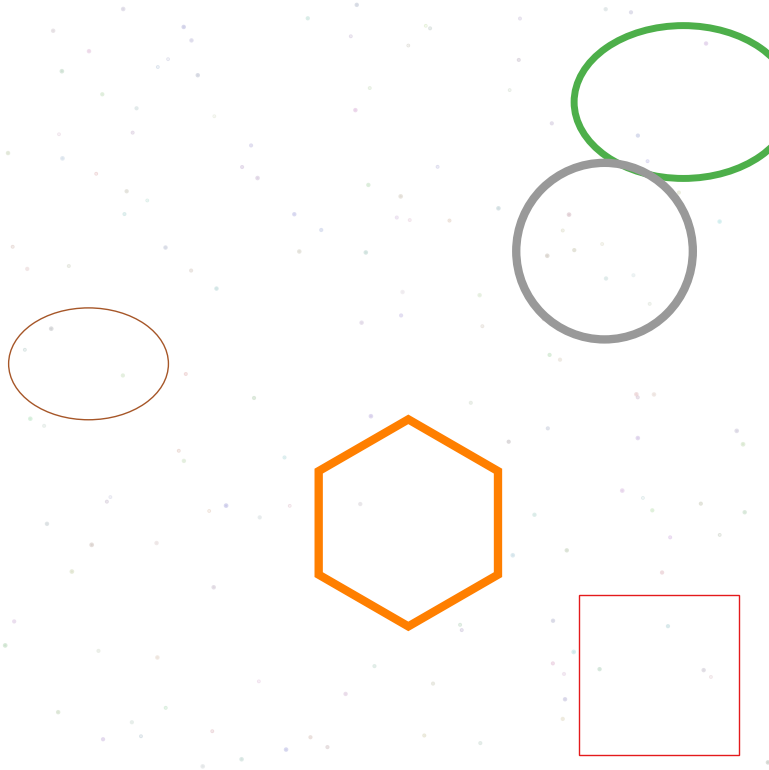[{"shape": "square", "thickness": 0.5, "radius": 0.52, "center": [0.856, 0.123]}, {"shape": "oval", "thickness": 2.5, "radius": 0.71, "center": [0.887, 0.868]}, {"shape": "hexagon", "thickness": 3, "radius": 0.67, "center": [0.53, 0.321]}, {"shape": "oval", "thickness": 0.5, "radius": 0.52, "center": [0.115, 0.527]}, {"shape": "circle", "thickness": 3, "radius": 0.57, "center": [0.785, 0.674]}]